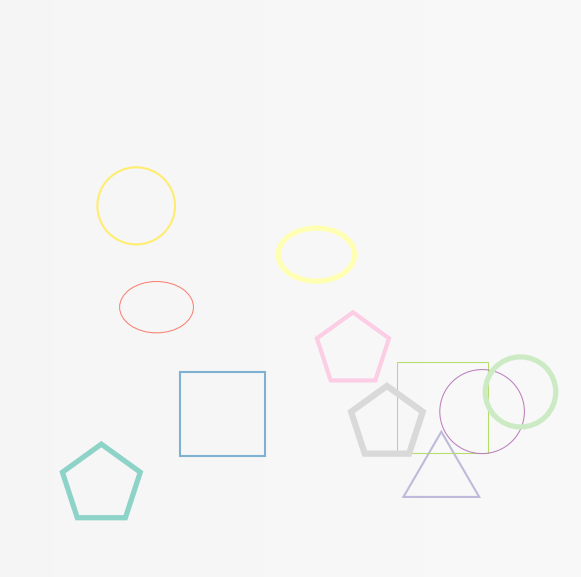[{"shape": "pentagon", "thickness": 2.5, "radius": 0.35, "center": [0.174, 0.16]}, {"shape": "oval", "thickness": 2.5, "radius": 0.33, "center": [0.544, 0.558]}, {"shape": "triangle", "thickness": 1, "radius": 0.38, "center": [0.759, 0.176]}, {"shape": "oval", "thickness": 0.5, "radius": 0.32, "center": [0.269, 0.467]}, {"shape": "square", "thickness": 1, "radius": 0.36, "center": [0.383, 0.282]}, {"shape": "square", "thickness": 0.5, "radius": 0.39, "center": [0.761, 0.294]}, {"shape": "pentagon", "thickness": 2, "radius": 0.33, "center": [0.607, 0.393]}, {"shape": "pentagon", "thickness": 3, "radius": 0.32, "center": [0.666, 0.266]}, {"shape": "circle", "thickness": 0.5, "radius": 0.36, "center": [0.829, 0.286]}, {"shape": "circle", "thickness": 2.5, "radius": 0.3, "center": [0.895, 0.32]}, {"shape": "circle", "thickness": 1, "radius": 0.33, "center": [0.234, 0.643]}]